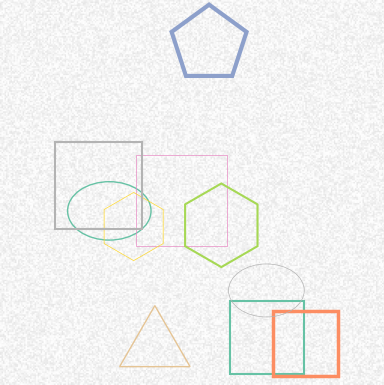[{"shape": "square", "thickness": 1.5, "radius": 0.47, "center": [0.694, 0.123]}, {"shape": "oval", "thickness": 1, "radius": 0.54, "center": [0.284, 0.452]}, {"shape": "square", "thickness": 2.5, "radius": 0.42, "center": [0.794, 0.108]}, {"shape": "pentagon", "thickness": 3, "radius": 0.51, "center": [0.543, 0.886]}, {"shape": "square", "thickness": 0.5, "radius": 0.59, "center": [0.471, 0.48]}, {"shape": "hexagon", "thickness": 1.5, "radius": 0.54, "center": [0.575, 0.415]}, {"shape": "hexagon", "thickness": 0.5, "radius": 0.44, "center": [0.347, 0.412]}, {"shape": "triangle", "thickness": 1, "radius": 0.53, "center": [0.402, 0.101]}, {"shape": "square", "thickness": 1.5, "radius": 0.56, "center": [0.256, 0.518]}, {"shape": "oval", "thickness": 0.5, "radius": 0.49, "center": [0.692, 0.246]}]